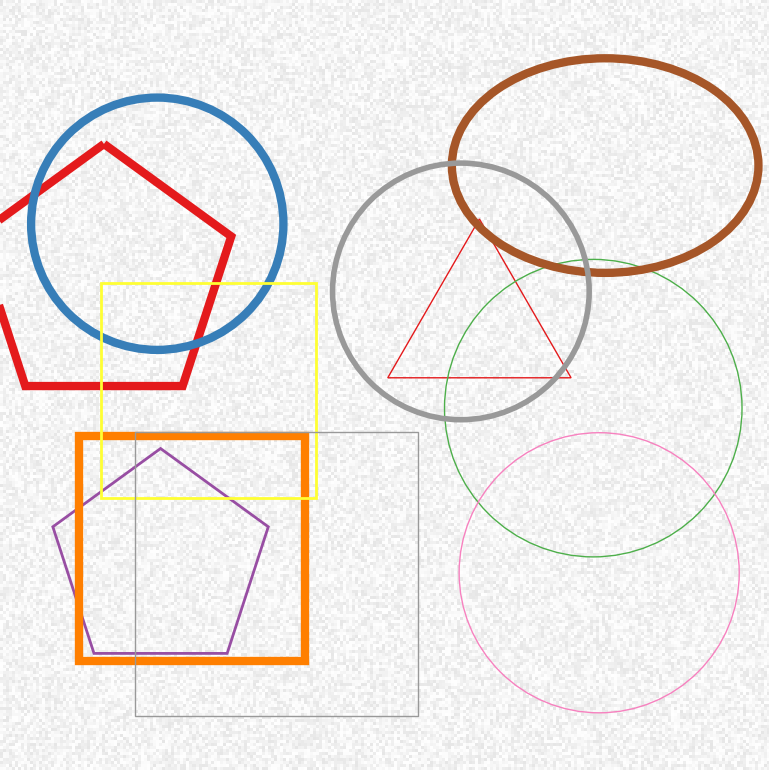[{"shape": "triangle", "thickness": 0.5, "radius": 0.69, "center": [0.623, 0.578]}, {"shape": "pentagon", "thickness": 3, "radius": 0.87, "center": [0.135, 0.639]}, {"shape": "circle", "thickness": 3, "radius": 0.82, "center": [0.204, 0.709]}, {"shape": "circle", "thickness": 0.5, "radius": 0.97, "center": [0.77, 0.47]}, {"shape": "pentagon", "thickness": 1, "radius": 0.74, "center": [0.209, 0.27]}, {"shape": "square", "thickness": 3, "radius": 0.73, "center": [0.249, 0.287]}, {"shape": "square", "thickness": 1, "radius": 0.7, "center": [0.271, 0.493]}, {"shape": "oval", "thickness": 3, "radius": 1.0, "center": [0.786, 0.785]}, {"shape": "circle", "thickness": 0.5, "radius": 0.91, "center": [0.778, 0.256]}, {"shape": "square", "thickness": 0.5, "radius": 0.92, "center": [0.359, 0.255]}, {"shape": "circle", "thickness": 2, "radius": 0.83, "center": [0.599, 0.622]}]